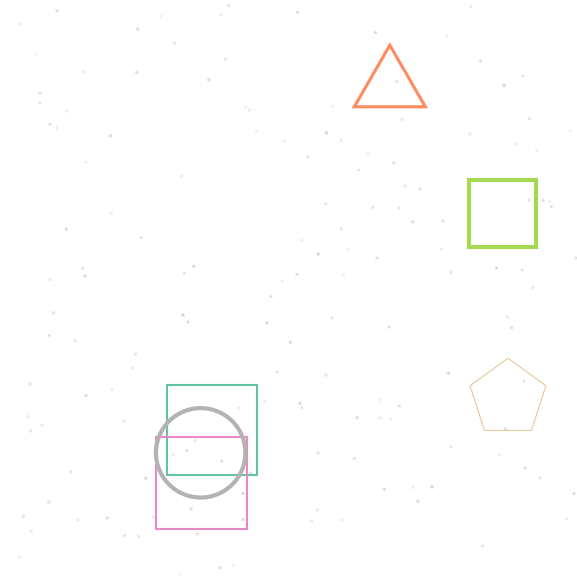[{"shape": "square", "thickness": 1, "radius": 0.39, "center": [0.368, 0.254]}, {"shape": "triangle", "thickness": 1.5, "radius": 0.36, "center": [0.675, 0.85]}, {"shape": "square", "thickness": 1, "radius": 0.4, "center": [0.349, 0.163]}, {"shape": "square", "thickness": 2, "radius": 0.29, "center": [0.87, 0.63]}, {"shape": "pentagon", "thickness": 0.5, "radius": 0.35, "center": [0.88, 0.31]}, {"shape": "circle", "thickness": 2, "radius": 0.39, "center": [0.347, 0.215]}]